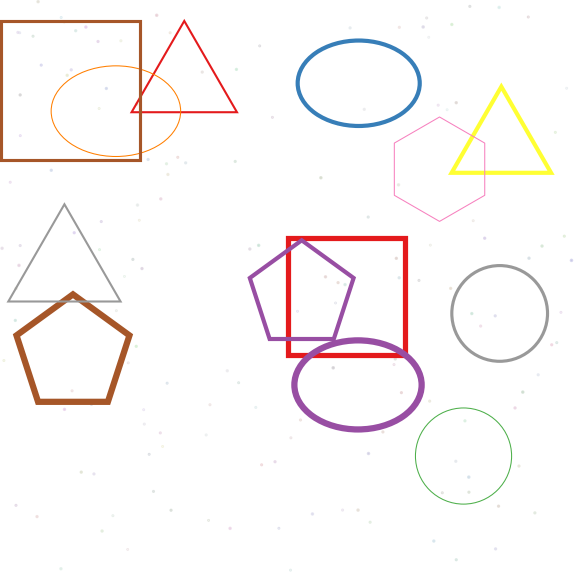[{"shape": "square", "thickness": 2.5, "radius": 0.51, "center": [0.6, 0.485]}, {"shape": "triangle", "thickness": 1, "radius": 0.53, "center": [0.319, 0.857]}, {"shape": "oval", "thickness": 2, "radius": 0.53, "center": [0.621, 0.855]}, {"shape": "circle", "thickness": 0.5, "radius": 0.42, "center": [0.803, 0.209]}, {"shape": "pentagon", "thickness": 2, "radius": 0.47, "center": [0.522, 0.489]}, {"shape": "oval", "thickness": 3, "radius": 0.55, "center": [0.62, 0.333]}, {"shape": "oval", "thickness": 0.5, "radius": 0.56, "center": [0.201, 0.807]}, {"shape": "triangle", "thickness": 2, "radius": 0.5, "center": [0.868, 0.75]}, {"shape": "pentagon", "thickness": 3, "radius": 0.51, "center": [0.126, 0.387]}, {"shape": "square", "thickness": 1.5, "radius": 0.6, "center": [0.122, 0.843]}, {"shape": "hexagon", "thickness": 0.5, "radius": 0.45, "center": [0.761, 0.706]}, {"shape": "triangle", "thickness": 1, "radius": 0.56, "center": [0.112, 0.533]}, {"shape": "circle", "thickness": 1.5, "radius": 0.41, "center": [0.865, 0.456]}]